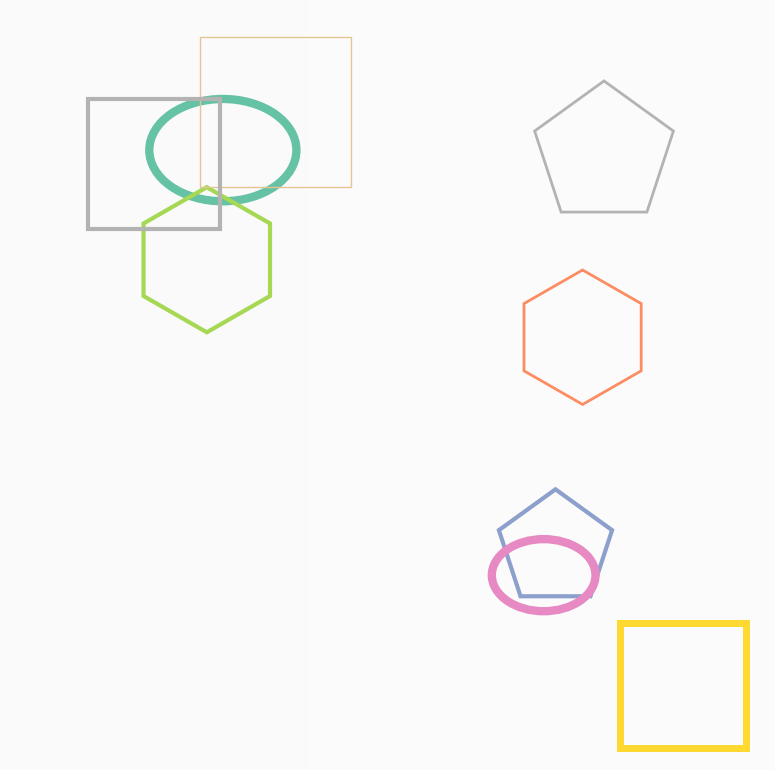[{"shape": "oval", "thickness": 3, "radius": 0.47, "center": [0.288, 0.805]}, {"shape": "hexagon", "thickness": 1, "radius": 0.44, "center": [0.752, 0.562]}, {"shape": "pentagon", "thickness": 1.5, "radius": 0.38, "center": [0.717, 0.288]}, {"shape": "oval", "thickness": 3, "radius": 0.33, "center": [0.701, 0.253]}, {"shape": "hexagon", "thickness": 1.5, "radius": 0.47, "center": [0.267, 0.663]}, {"shape": "square", "thickness": 2.5, "radius": 0.41, "center": [0.881, 0.11]}, {"shape": "square", "thickness": 0.5, "radius": 0.49, "center": [0.356, 0.854]}, {"shape": "square", "thickness": 1.5, "radius": 0.42, "center": [0.199, 0.787]}, {"shape": "pentagon", "thickness": 1, "radius": 0.47, "center": [0.779, 0.801]}]